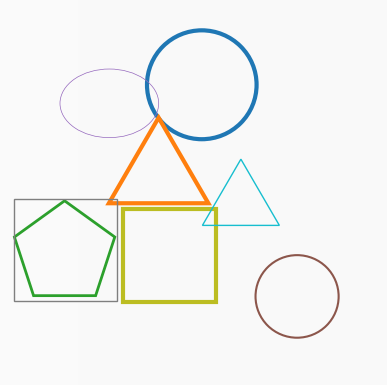[{"shape": "circle", "thickness": 3, "radius": 0.71, "center": [0.521, 0.78]}, {"shape": "triangle", "thickness": 3, "radius": 0.74, "center": [0.409, 0.546]}, {"shape": "pentagon", "thickness": 2, "radius": 0.68, "center": [0.167, 0.342]}, {"shape": "oval", "thickness": 0.5, "radius": 0.64, "center": [0.282, 0.732]}, {"shape": "circle", "thickness": 1.5, "radius": 0.54, "center": [0.767, 0.23]}, {"shape": "square", "thickness": 1, "radius": 0.66, "center": [0.169, 0.352]}, {"shape": "square", "thickness": 3, "radius": 0.6, "center": [0.437, 0.337]}, {"shape": "triangle", "thickness": 1, "radius": 0.57, "center": [0.622, 0.472]}]